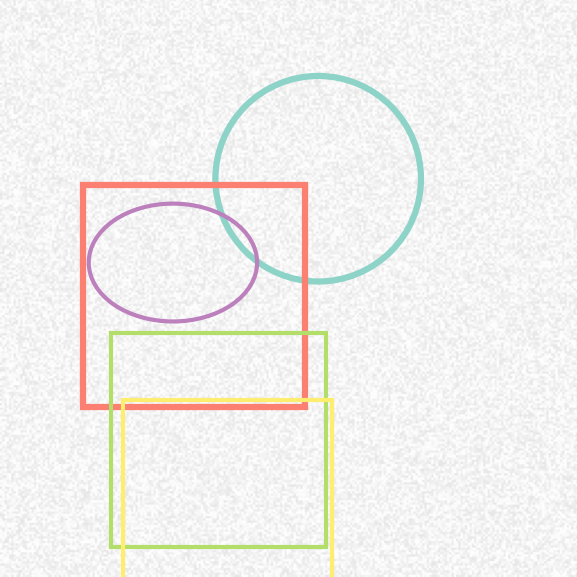[{"shape": "circle", "thickness": 3, "radius": 0.89, "center": [0.551, 0.69]}, {"shape": "square", "thickness": 3, "radius": 0.96, "center": [0.336, 0.487]}, {"shape": "square", "thickness": 2, "radius": 0.93, "center": [0.379, 0.237]}, {"shape": "oval", "thickness": 2, "radius": 0.73, "center": [0.299, 0.545]}, {"shape": "square", "thickness": 2, "radius": 0.91, "center": [0.394, 0.125]}]